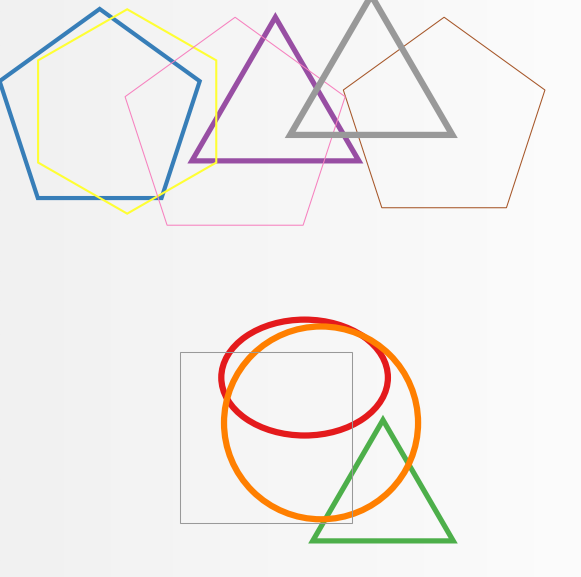[{"shape": "oval", "thickness": 3, "radius": 0.72, "center": [0.524, 0.345]}, {"shape": "pentagon", "thickness": 2, "radius": 0.91, "center": [0.171, 0.803]}, {"shape": "triangle", "thickness": 2.5, "radius": 0.7, "center": [0.659, 0.132]}, {"shape": "triangle", "thickness": 2.5, "radius": 0.83, "center": [0.474, 0.803]}, {"shape": "circle", "thickness": 3, "radius": 0.83, "center": [0.552, 0.267]}, {"shape": "hexagon", "thickness": 1, "radius": 0.88, "center": [0.219, 0.806]}, {"shape": "pentagon", "thickness": 0.5, "radius": 0.91, "center": [0.764, 0.787]}, {"shape": "pentagon", "thickness": 0.5, "radius": 1.0, "center": [0.404, 0.77]}, {"shape": "triangle", "thickness": 3, "radius": 0.81, "center": [0.639, 0.846]}, {"shape": "square", "thickness": 0.5, "radius": 0.74, "center": [0.458, 0.242]}]